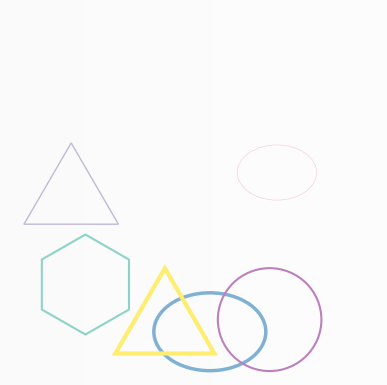[{"shape": "hexagon", "thickness": 1.5, "radius": 0.65, "center": [0.22, 0.261]}, {"shape": "triangle", "thickness": 1, "radius": 0.7, "center": [0.184, 0.488]}, {"shape": "oval", "thickness": 2.5, "radius": 0.72, "center": [0.542, 0.138]}, {"shape": "oval", "thickness": 0.5, "radius": 0.51, "center": [0.715, 0.552]}, {"shape": "circle", "thickness": 1.5, "radius": 0.67, "center": [0.696, 0.17]}, {"shape": "triangle", "thickness": 3, "radius": 0.74, "center": [0.425, 0.156]}]